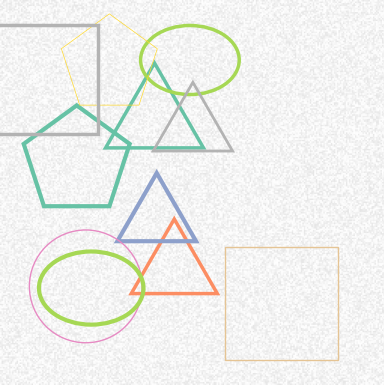[{"shape": "pentagon", "thickness": 3, "radius": 0.72, "center": [0.199, 0.581]}, {"shape": "triangle", "thickness": 2.5, "radius": 0.73, "center": [0.401, 0.689]}, {"shape": "triangle", "thickness": 2.5, "radius": 0.65, "center": [0.453, 0.302]}, {"shape": "triangle", "thickness": 3, "radius": 0.59, "center": [0.407, 0.432]}, {"shape": "circle", "thickness": 1, "radius": 0.73, "center": [0.223, 0.256]}, {"shape": "oval", "thickness": 3, "radius": 0.68, "center": [0.237, 0.252]}, {"shape": "oval", "thickness": 2.5, "radius": 0.64, "center": [0.493, 0.844]}, {"shape": "pentagon", "thickness": 0.5, "radius": 0.66, "center": [0.284, 0.833]}, {"shape": "square", "thickness": 1, "radius": 0.73, "center": [0.73, 0.212]}, {"shape": "triangle", "thickness": 2, "radius": 0.59, "center": [0.501, 0.667]}, {"shape": "square", "thickness": 2.5, "radius": 0.71, "center": [0.114, 0.792]}]